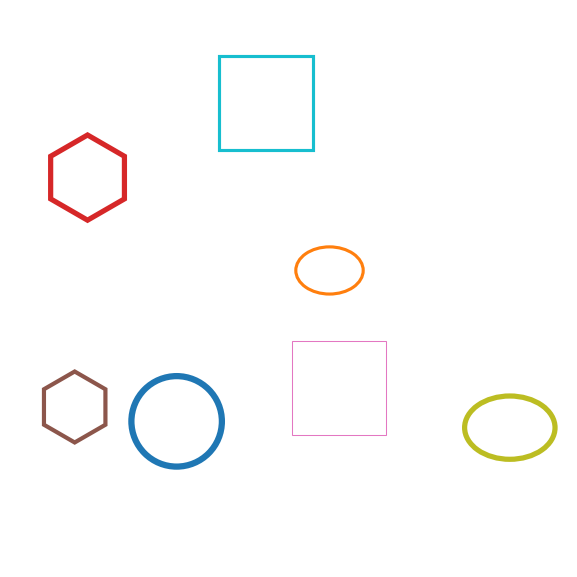[{"shape": "circle", "thickness": 3, "radius": 0.39, "center": [0.306, 0.27]}, {"shape": "oval", "thickness": 1.5, "radius": 0.29, "center": [0.571, 0.531]}, {"shape": "hexagon", "thickness": 2.5, "radius": 0.37, "center": [0.152, 0.692]}, {"shape": "hexagon", "thickness": 2, "radius": 0.31, "center": [0.129, 0.294]}, {"shape": "square", "thickness": 0.5, "radius": 0.41, "center": [0.587, 0.328]}, {"shape": "oval", "thickness": 2.5, "radius": 0.39, "center": [0.883, 0.259]}, {"shape": "square", "thickness": 1.5, "radius": 0.41, "center": [0.461, 0.821]}]